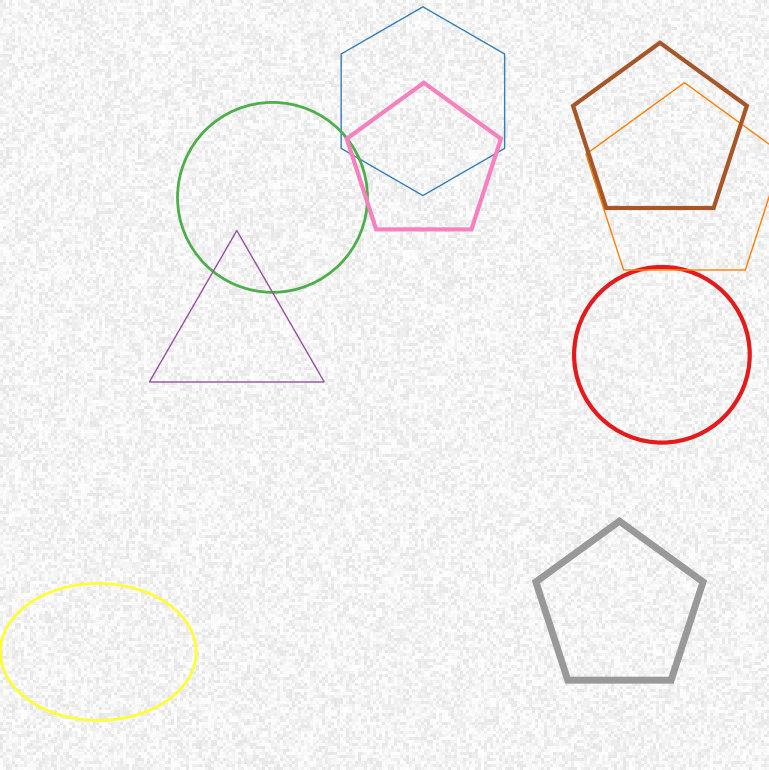[{"shape": "circle", "thickness": 1.5, "radius": 0.57, "center": [0.86, 0.539]}, {"shape": "hexagon", "thickness": 0.5, "radius": 0.61, "center": [0.549, 0.869]}, {"shape": "circle", "thickness": 1, "radius": 0.62, "center": [0.354, 0.744]}, {"shape": "triangle", "thickness": 0.5, "radius": 0.66, "center": [0.308, 0.569]}, {"shape": "pentagon", "thickness": 0.5, "radius": 0.67, "center": [0.889, 0.758]}, {"shape": "oval", "thickness": 1, "radius": 0.64, "center": [0.128, 0.153]}, {"shape": "pentagon", "thickness": 1.5, "radius": 0.59, "center": [0.857, 0.826]}, {"shape": "pentagon", "thickness": 1.5, "radius": 0.53, "center": [0.55, 0.787]}, {"shape": "pentagon", "thickness": 2.5, "radius": 0.57, "center": [0.805, 0.209]}]